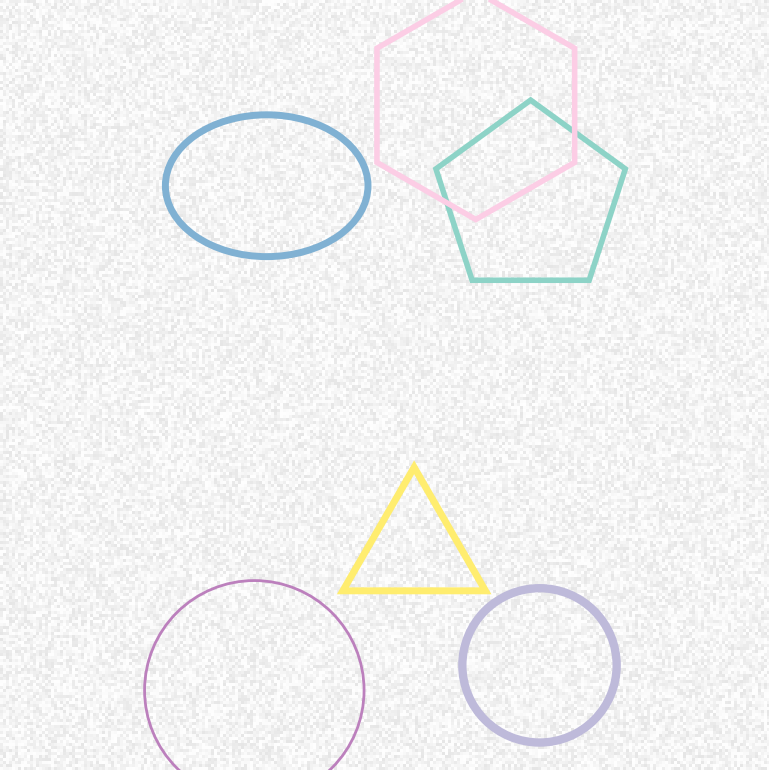[{"shape": "pentagon", "thickness": 2, "radius": 0.65, "center": [0.689, 0.741]}, {"shape": "circle", "thickness": 3, "radius": 0.5, "center": [0.701, 0.136]}, {"shape": "oval", "thickness": 2.5, "radius": 0.66, "center": [0.346, 0.759]}, {"shape": "hexagon", "thickness": 2, "radius": 0.74, "center": [0.618, 0.863]}, {"shape": "circle", "thickness": 1, "radius": 0.71, "center": [0.33, 0.103]}, {"shape": "triangle", "thickness": 2.5, "radius": 0.53, "center": [0.538, 0.286]}]